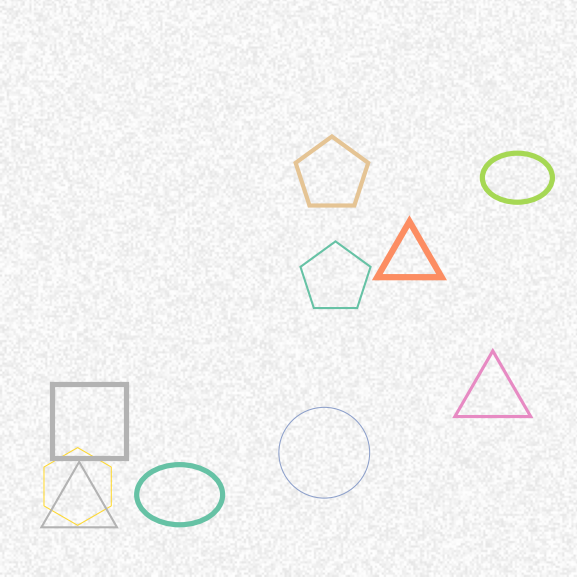[{"shape": "pentagon", "thickness": 1, "radius": 0.32, "center": [0.581, 0.517]}, {"shape": "oval", "thickness": 2.5, "radius": 0.37, "center": [0.311, 0.143]}, {"shape": "triangle", "thickness": 3, "radius": 0.32, "center": [0.709, 0.551]}, {"shape": "circle", "thickness": 0.5, "radius": 0.39, "center": [0.561, 0.215]}, {"shape": "triangle", "thickness": 1.5, "radius": 0.38, "center": [0.853, 0.316]}, {"shape": "oval", "thickness": 2.5, "radius": 0.3, "center": [0.896, 0.691]}, {"shape": "hexagon", "thickness": 0.5, "radius": 0.34, "center": [0.134, 0.157]}, {"shape": "pentagon", "thickness": 2, "radius": 0.33, "center": [0.575, 0.697]}, {"shape": "triangle", "thickness": 1, "radius": 0.38, "center": [0.137, 0.124]}, {"shape": "square", "thickness": 2.5, "radius": 0.32, "center": [0.154, 0.271]}]